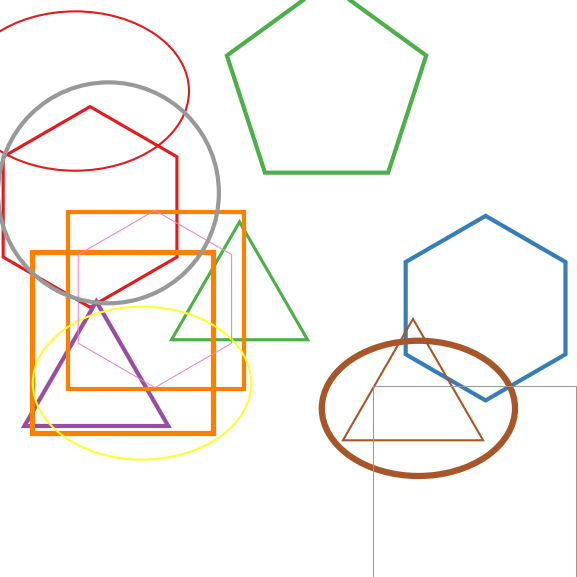[{"shape": "hexagon", "thickness": 1.5, "radius": 0.87, "center": [0.156, 0.641]}, {"shape": "oval", "thickness": 1, "radius": 0.99, "center": [0.13, 0.841]}, {"shape": "hexagon", "thickness": 2, "radius": 0.8, "center": [0.841, 0.466]}, {"shape": "pentagon", "thickness": 2, "radius": 0.91, "center": [0.565, 0.847]}, {"shape": "triangle", "thickness": 1.5, "radius": 0.68, "center": [0.415, 0.479]}, {"shape": "triangle", "thickness": 2, "radius": 0.72, "center": [0.167, 0.333]}, {"shape": "square", "thickness": 2, "radius": 0.76, "center": [0.27, 0.479]}, {"shape": "square", "thickness": 2.5, "radius": 0.78, "center": [0.212, 0.406]}, {"shape": "oval", "thickness": 1, "radius": 0.95, "center": [0.246, 0.336]}, {"shape": "oval", "thickness": 3, "radius": 0.84, "center": [0.725, 0.292]}, {"shape": "triangle", "thickness": 1, "radius": 0.7, "center": [0.715, 0.307]}, {"shape": "hexagon", "thickness": 0.5, "radius": 0.77, "center": [0.268, 0.481]}, {"shape": "circle", "thickness": 2, "radius": 0.96, "center": [0.188, 0.665]}, {"shape": "square", "thickness": 0.5, "radius": 0.88, "center": [0.821, 0.155]}]